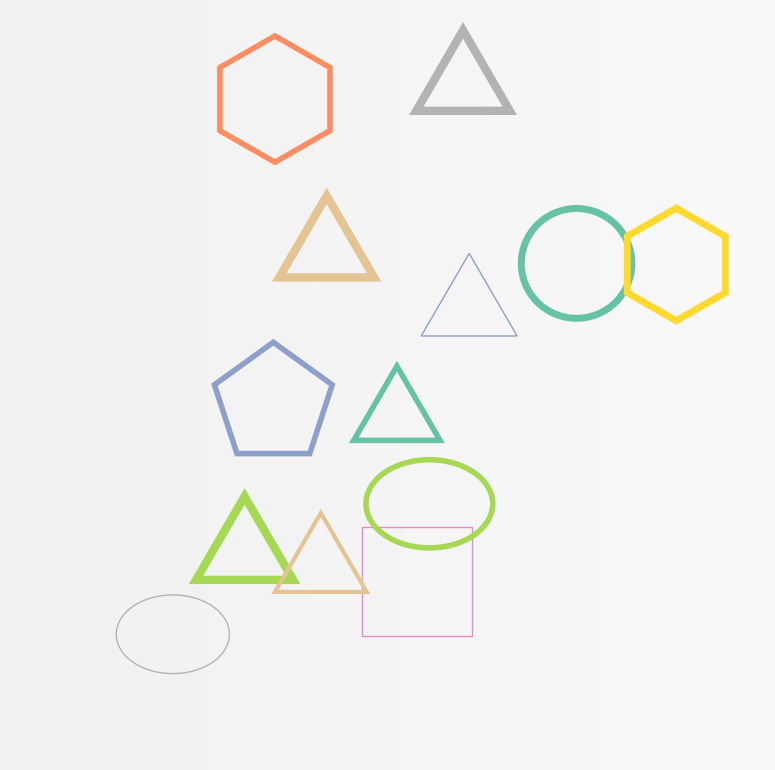[{"shape": "triangle", "thickness": 2, "radius": 0.32, "center": [0.512, 0.46]}, {"shape": "circle", "thickness": 2.5, "radius": 0.36, "center": [0.744, 0.658]}, {"shape": "hexagon", "thickness": 2, "radius": 0.41, "center": [0.355, 0.871]}, {"shape": "pentagon", "thickness": 2, "radius": 0.4, "center": [0.353, 0.476]}, {"shape": "triangle", "thickness": 0.5, "radius": 0.36, "center": [0.605, 0.599]}, {"shape": "square", "thickness": 0.5, "radius": 0.36, "center": [0.538, 0.245]}, {"shape": "triangle", "thickness": 3, "radius": 0.36, "center": [0.316, 0.283]}, {"shape": "oval", "thickness": 2, "radius": 0.41, "center": [0.554, 0.346]}, {"shape": "hexagon", "thickness": 2.5, "radius": 0.37, "center": [0.873, 0.657]}, {"shape": "triangle", "thickness": 1.5, "radius": 0.34, "center": [0.414, 0.265]}, {"shape": "triangle", "thickness": 3, "radius": 0.35, "center": [0.422, 0.675]}, {"shape": "oval", "thickness": 0.5, "radius": 0.36, "center": [0.223, 0.176]}, {"shape": "triangle", "thickness": 3, "radius": 0.35, "center": [0.597, 0.891]}]